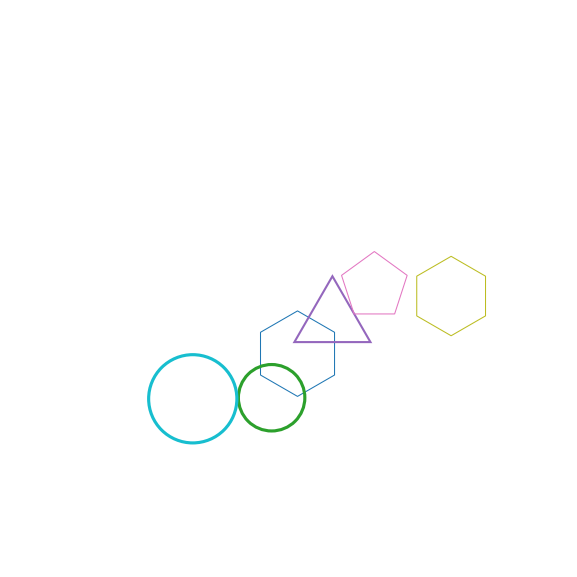[{"shape": "hexagon", "thickness": 0.5, "radius": 0.37, "center": [0.515, 0.387]}, {"shape": "circle", "thickness": 1.5, "radius": 0.29, "center": [0.47, 0.31]}, {"shape": "triangle", "thickness": 1, "radius": 0.38, "center": [0.576, 0.445]}, {"shape": "pentagon", "thickness": 0.5, "radius": 0.3, "center": [0.648, 0.504]}, {"shape": "hexagon", "thickness": 0.5, "radius": 0.34, "center": [0.781, 0.487]}, {"shape": "circle", "thickness": 1.5, "radius": 0.38, "center": [0.334, 0.309]}]